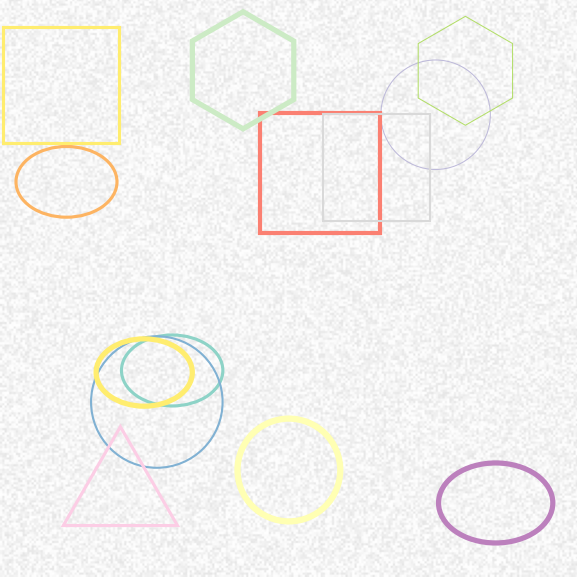[{"shape": "oval", "thickness": 1.5, "radius": 0.44, "center": [0.298, 0.358]}, {"shape": "circle", "thickness": 3, "radius": 0.44, "center": [0.5, 0.185]}, {"shape": "circle", "thickness": 0.5, "radius": 0.47, "center": [0.754, 0.8]}, {"shape": "square", "thickness": 2, "radius": 0.52, "center": [0.554, 0.699]}, {"shape": "circle", "thickness": 1, "radius": 0.57, "center": [0.272, 0.303]}, {"shape": "oval", "thickness": 1.5, "radius": 0.44, "center": [0.115, 0.684]}, {"shape": "hexagon", "thickness": 0.5, "radius": 0.47, "center": [0.806, 0.877]}, {"shape": "triangle", "thickness": 1.5, "radius": 0.57, "center": [0.208, 0.146]}, {"shape": "square", "thickness": 1, "radius": 0.47, "center": [0.652, 0.709]}, {"shape": "oval", "thickness": 2.5, "radius": 0.49, "center": [0.858, 0.128]}, {"shape": "hexagon", "thickness": 2.5, "radius": 0.51, "center": [0.421, 0.877]}, {"shape": "square", "thickness": 1.5, "radius": 0.5, "center": [0.106, 0.852]}, {"shape": "oval", "thickness": 2.5, "radius": 0.42, "center": [0.25, 0.354]}]